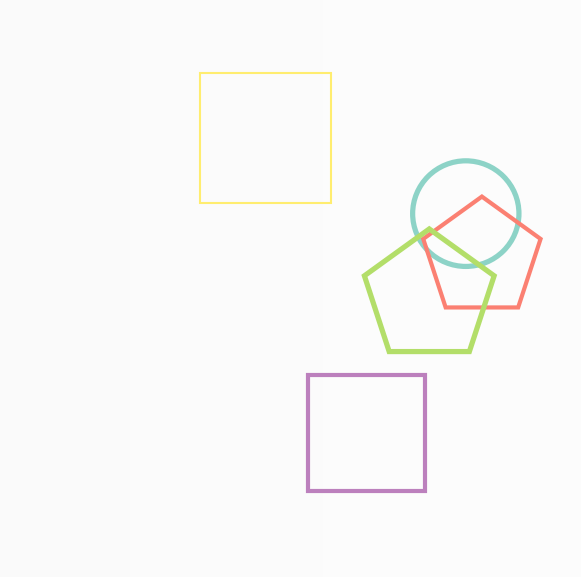[{"shape": "circle", "thickness": 2.5, "radius": 0.46, "center": [0.801, 0.629]}, {"shape": "pentagon", "thickness": 2, "radius": 0.53, "center": [0.829, 0.553]}, {"shape": "pentagon", "thickness": 2.5, "radius": 0.59, "center": [0.739, 0.485]}, {"shape": "square", "thickness": 2, "radius": 0.5, "center": [0.631, 0.249]}, {"shape": "square", "thickness": 1, "radius": 0.56, "center": [0.457, 0.76]}]